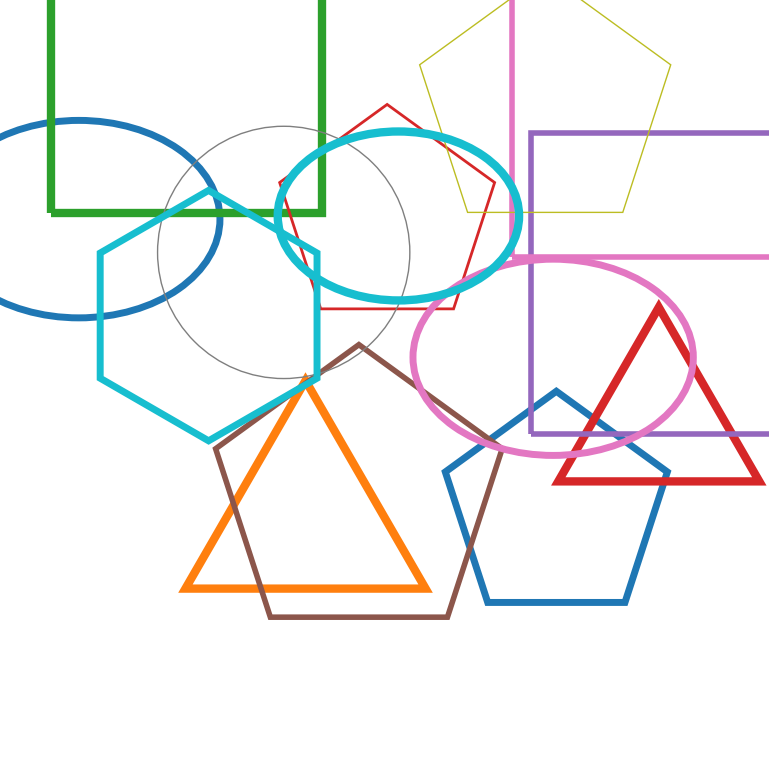[{"shape": "pentagon", "thickness": 2.5, "radius": 0.76, "center": [0.723, 0.34]}, {"shape": "oval", "thickness": 2.5, "radius": 0.92, "center": [0.102, 0.715]}, {"shape": "triangle", "thickness": 3, "radius": 0.9, "center": [0.397, 0.326]}, {"shape": "square", "thickness": 3, "radius": 0.88, "center": [0.242, 0.899]}, {"shape": "pentagon", "thickness": 1, "radius": 0.73, "center": [0.503, 0.718]}, {"shape": "triangle", "thickness": 3, "radius": 0.75, "center": [0.856, 0.45]}, {"shape": "square", "thickness": 2, "radius": 0.98, "center": [0.884, 0.632]}, {"shape": "pentagon", "thickness": 2, "radius": 0.98, "center": [0.466, 0.357]}, {"shape": "square", "thickness": 2, "radius": 0.93, "center": [0.85, 0.851]}, {"shape": "oval", "thickness": 2.5, "radius": 0.91, "center": [0.718, 0.536]}, {"shape": "circle", "thickness": 0.5, "radius": 0.82, "center": [0.368, 0.672]}, {"shape": "pentagon", "thickness": 0.5, "radius": 0.86, "center": [0.708, 0.863]}, {"shape": "hexagon", "thickness": 2.5, "radius": 0.81, "center": [0.271, 0.59]}, {"shape": "oval", "thickness": 3, "radius": 0.78, "center": [0.517, 0.72]}]